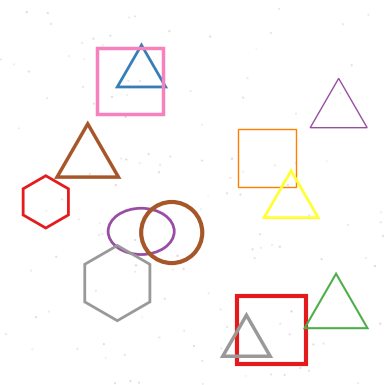[{"shape": "square", "thickness": 3, "radius": 0.45, "center": [0.706, 0.143]}, {"shape": "hexagon", "thickness": 2, "radius": 0.34, "center": [0.119, 0.476]}, {"shape": "triangle", "thickness": 2, "radius": 0.36, "center": [0.367, 0.81]}, {"shape": "triangle", "thickness": 1.5, "radius": 0.47, "center": [0.873, 0.195]}, {"shape": "triangle", "thickness": 1, "radius": 0.43, "center": [0.88, 0.711]}, {"shape": "oval", "thickness": 2, "radius": 0.43, "center": [0.367, 0.399]}, {"shape": "square", "thickness": 1, "radius": 0.38, "center": [0.693, 0.59]}, {"shape": "triangle", "thickness": 2, "radius": 0.41, "center": [0.756, 0.475]}, {"shape": "triangle", "thickness": 2.5, "radius": 0.46, "center": [0.228, 0.586]}, {"shape": "circle", "thickness": 3, "radius": 0.4, "center": [0.446, 0.396]}, {"shape": "square", "thickness": 2.5, "radius": 0.43, "center": [0.337, 0.789]}, {"shape": "triangle", "thickness": 2.5, "radius": 0.36, "center": [0.64, 0.11]}, {"shape": "hexagon", "thickness": 2, "radius": 0.49, "center": [0.305, 0.265]}]